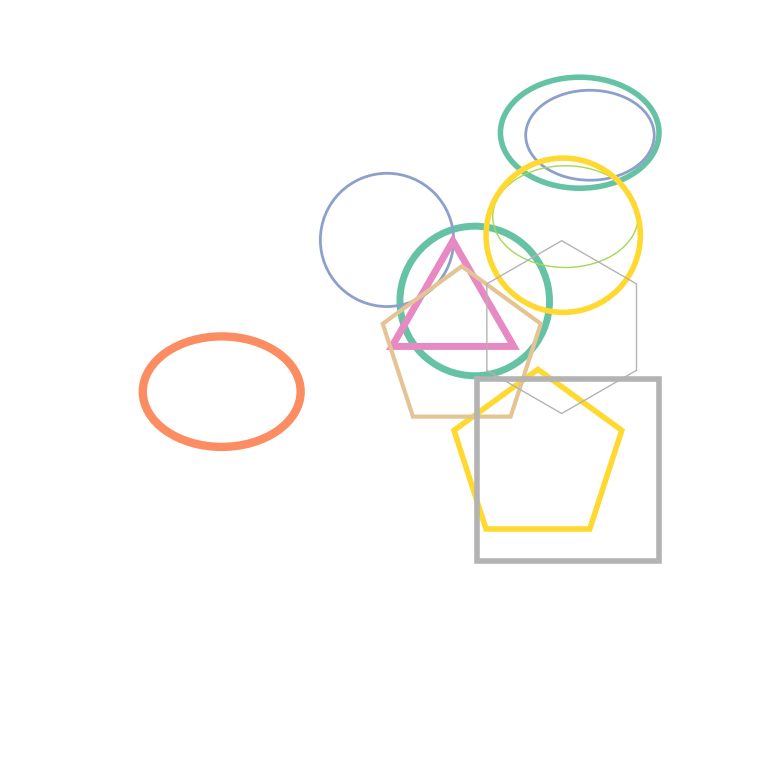[{"shape": "oval", "thickness": 2, "radius": 0.51, "center": [0.753, 0.828]}, {"shape": "circle", "thickness": 2.5, "radius": 0.49, "center": [0.617, 0.609]}, {"shape": "oval", "thickness": 3, "radius": 0.51, "center": [0.288, 0.491]}, {"shape": "oval", "thickness": 1, "radius": 0.42, "center": [0.766, 0.824]}, {"shape": "circle", "thickness": 1, "radius": 0.43, "center": [0.503, 0.688]}, {"shape": "triangle", "thickness": 2.5, "radius": 0.46, "center": [0.588, 0.596]}, {"shape": "oval", "thickness": 0.5, "radius": 0.47, "center": [0.734, 0.719]}, {"shape": "pentagon", "thickness": 2, "radius": 0.57, "center": [0.699, 0.406]}, {"shape": "circle", "thickness": 2, "radius": 0.5, "center": [0.731, 0.695]}, {"shape": "pentagon", "thickness": 1.5, "radius": 0.54, "center": [0.6, 0.546]}, {"shape": "square", "thickness": 2, "radius": 0.59, "center": [0.737, 0.389]}, {"shape": "hexagon", "thickness": 0.5, "radius": 0.56, "center": [0.729, 0.575]}]